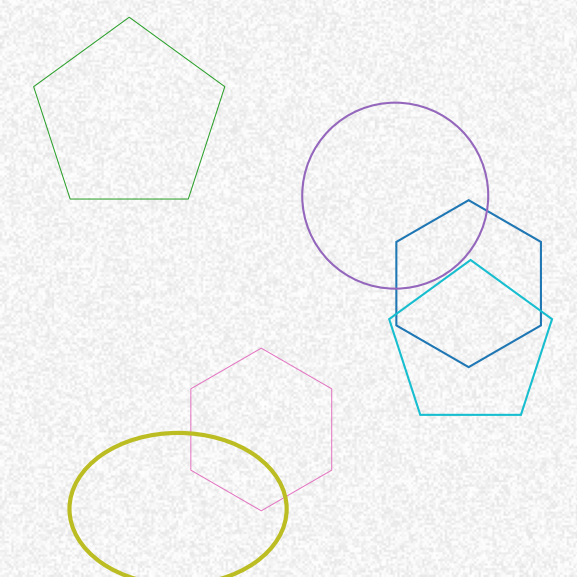[{"shape": "hexagon", "thickness": 1, "radius": 0.72, "center": [0.811, 0.508]}, {"shape": "pentagon", "thickness": 0.5, "radius": 0.87, "center": [0.224, 0.795]}, {"shape": "circle", "thickness": 1, "radius": 0.81, "center": [0.684, 0.66]}, {"shape": "hexagon", "thickness": 0.5, "radius": 0.7, "center": [0.452, 0.255]}, {"shape": "oval", "thickness": 2, "radius": 0.94, "center": [0.308, 0.118]}, {"shape": "pentagon", "thickness": 1, "radius": 0.74, "center": [0.815, 0.401]}]